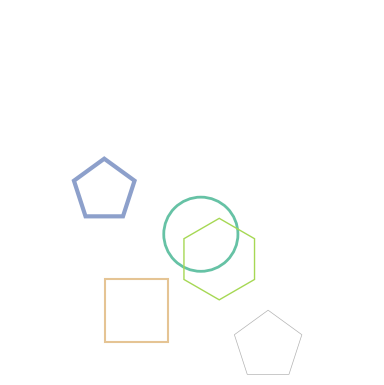[{"shape": "circle", "thickness": 2, "radius": 0.48, "center": [0.522, 0.392]}, {"shape": "pentagon", "thickness": 3, "radius": 0.41, "center": [0.271, 0.505]}, {"shape": "hexagon", "thickness": 1, "radius": 0.53, "center": [0.569, 0.327]}, {"shape": "square", "thickness": 1.5, "radius": 0.41, "center": [0.354, 0.194]}, {"shape": "pentagon", "thickness": 0.5, "radius": 0.46, "center": [0.696, 0.102]}]